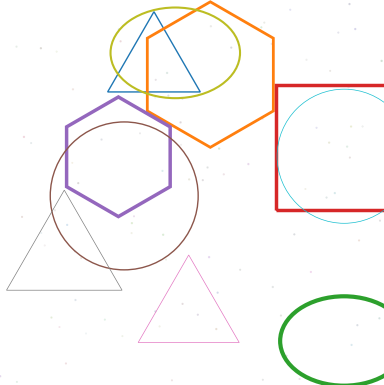[{"shape": "triangle", "thickness": 1, "radius": 0.69, "center": [0.4, 0.831]}, {"shape": "hexagon", "thickness": 2, "radius": 0.94, "center": [0.546, 0.806]}, {"shape": "oval", "thickness": 3, "radius": 0.83, "center": [0.893, 0.114]}, {"shape": "square", "thickness": 2.5, "radius": 0.81, "center": [0.88, 0.616]}, {"shape": "hexagon", "thickness": 2.5, "radius": 0.78, "center": [0.308, 0.593]}, {"shape": "circle", "thickness": 1, "radius": 0.96, "center": [0.323, 0.491]}, {"shape": "triangle", "thickness": 0.5, "radius": 0.76, "center": [0.49, 0.186]}, {"shape": "triangle", "thickness": 0.5, "radius": 0.87, "center": [0.167, 0.333]}, {"shape": "oval", "thickness": 1.5, "radius": 0.84, "center": [0.455, 0.863]}, {"shape": "circle", "thickness": 0.5, "radius": 0.87, "center": [0.894, 0.594]}]